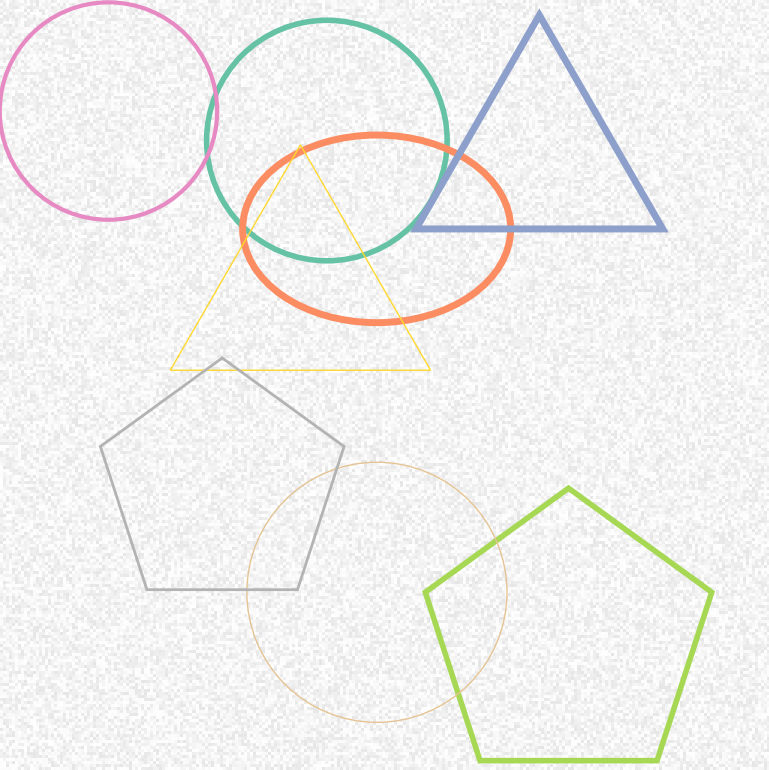[{"shape": "circle", "thickness": 2, "radius": 0.78, "center": [0.424, 0.818]}, {"shape": "oval", "thickness": 2.5, "radius": 0.87, "center": [0.489, 0.703]}, {"shape": "triangle", "thickness": 2.5, "radius": 0.93, "center": [0.7, 0.795]}, {"shape": "circle", "thickness": 1.5, "radius": 0.71, "center": [0.141, 0.856]}, {"shape": "pentagon", "thickness": 2, "radius": 0.98, "center": [0.738, 0.17]}, {"shape": "triangle", "thickness": 0.5, "radius": 0.98, "center": [0.39, 0.617]}, {"shape": "circle", "thickness": 0.5, "radius": 0.84, "center": [0.49, 0.231]}, {"shape": "pentagon", "thickness": 1, "radius": 0.83, "center": [0.289, 0.369]}]